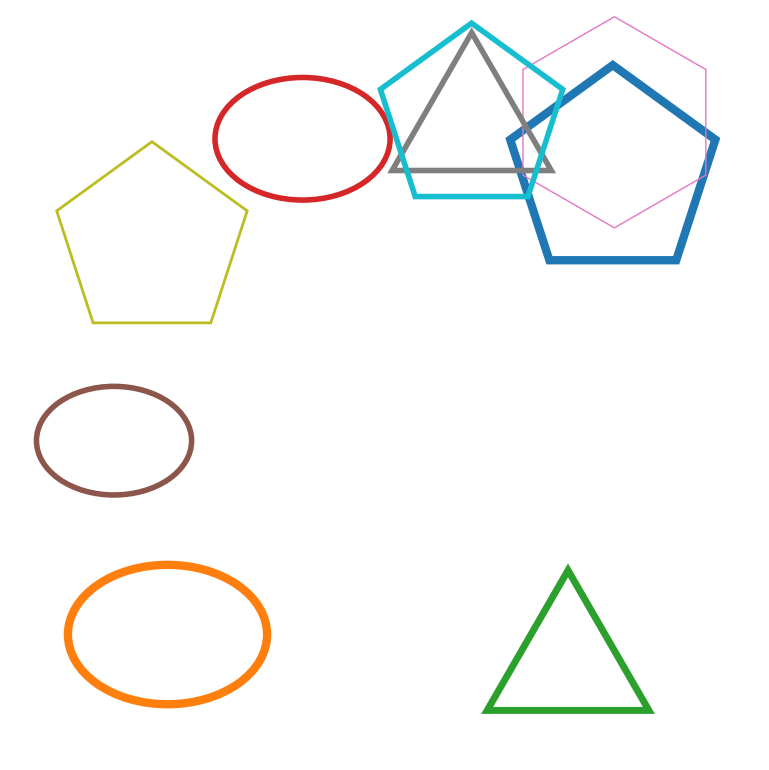[{"shape": "pentagon", "thickness": 3, "radius": 0.7, "center": [0.796, 0.775]}, {"shape": "oval", "thickness": 3, "radius": 0.65, "center": [0.218, 0.176]}, {"shape": "triangle", "thickness": 2.5, "radius": 0.61, "center": [0.738, 0.138]}, {"shape": "oval", "thickness": 2, "radius": 0.57, "center": [0.393, 0.82]}, {"shape": "oval", "thickness": 2, "radius": 0.5, "center": [0.148, 0.428]}, {"shape": "hexagon", "thickness": 0.5, "radius": 0.69, "center": [0.798, 0.841]}, {"shape": "triangle", "thickness": 2, "radius": 0.6, "center": [0.613, 0.838]}, {"shape": "pentagon", "thickness": 1, "radius": 0.65, "center": [0.197, 0.686]}, {"shape": "pentagon", "thickness": 2, "radius": 0.62, "center": [0.612, 0.845]}]